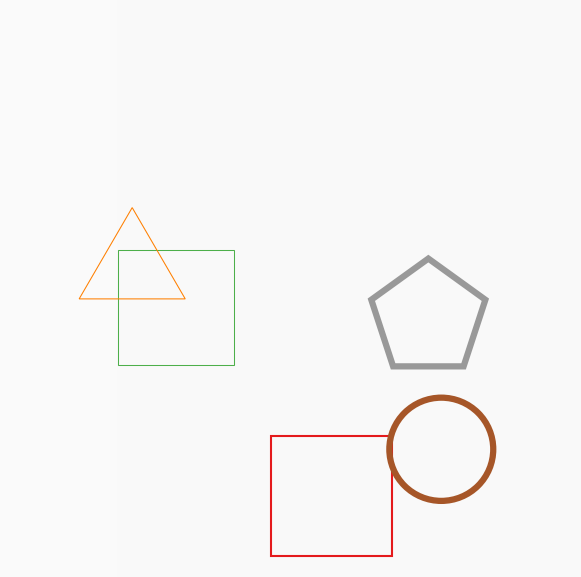[{"shape": "square", "thickness": 1, "radius": 0.52, "center": [0.57, 0.141]}, {"shape": "square", "thickness": 0.5, "radius": 0.5, "center": [0.302, 0.467]}, {"shape": "triangle", "thickness": 0.5, "radius": 0.53, "center": [0.227, 0.534]}, {"shape": "circle", "thickness": 3, "radius": 0.45, "center": [0.759, 0.221]}, {"shape": "pentagon", "thickness": 3, "radius": 0.52, "center": [0.737, 0.448]}]